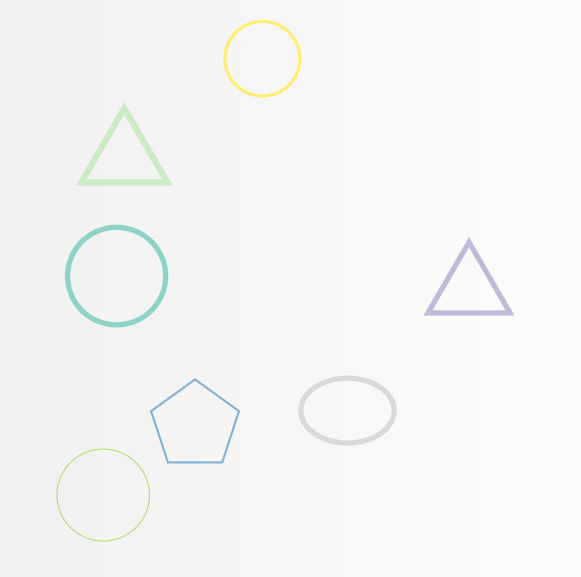[{"shape": "circle", "thickness": 2.5, "radius": 0.42, "center": [0.201, 0.521]}, {"shape": "triangle", "thickness": 2.5, "radius": 0.41, "center": [0.807, 0.498]}, {"shape": "pentagon", "thickness": 1, "radius": 0.4, "center": [0.336, 0.263]}, {"shape": "circle", "thickness": 0.5, "radius": 0.4, "center": [0.178, 0.142]}, {"shape": "oval", "thickness": 2.5, "radius": 0.4, "center": [0.598, 0.288]}, {"shape": "triangle", "thickness": 3, "radius": 0.43, "center": [0.214, 0.726]}, {"shape": "circle", "thickness": 1.5, "radius": 0.32, "center": [0.451, 0.897]}]